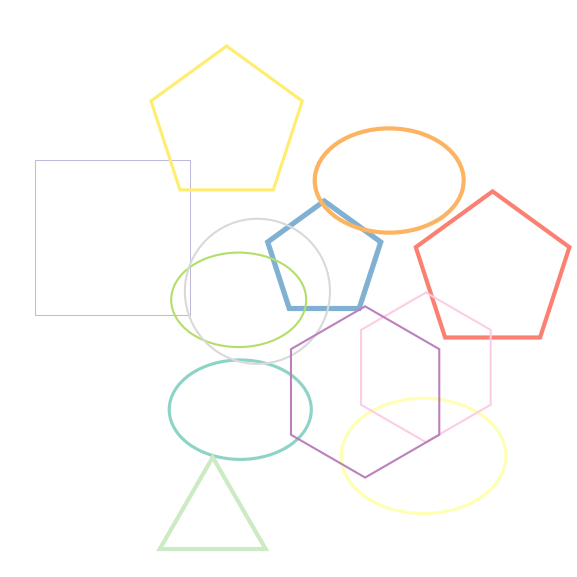[{"shape": "oval", "thickness": 1.5, "radius": 0.62, "center": [0.416, 0.29]}, {"shape": "oval", "thickness": 1.5, "radius": 0.71, "center": [0.733, 0.21]}, {"shape": "square", "thickness": 0.5, "radius": 0.67, "center": [0.195, 0.587]}, {"shape": "pentagon", "thickness": 2, "radius": 0.7, "center": [0.853, 0.528]}, {"shape": "pentagon", "thickness": 2.5, "radius": 0.51, "center": [0.561, 0.548]}, {"shape": "oval", "thickness": 2, "radius": 0.64, "center": [0.674, 0.687]}, {"shape": "oval", "thickness": 1, "radius": 0.58, "center": [0.413, 0.48]}, {"shape": "hexagon", "thickness": 1, "radius": 0.65, "center": [0.737, 0.363]}, {"shape": "circle", "thickness": 1, "radius": 0.63, "center": [0.446, 0.495]}, {"shape": "hexagon", "thickness": 1, "radius": 0.74, "center": [0.632, 0.32]}, {"shape": "triangle", "thickness": 2, "radius": 0.53, "center": [0.368, 0.101]}, {"shape": "pentagon", "thickness": 1.5, "radius": 0.69, "center": [0.392, 0.782]}]